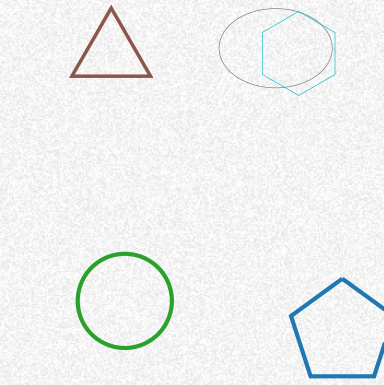[{"shape": "pentagon", "thickness": 3, "radius": 0.7, "center": [0.889, 0.136]}, {"shape": "circle", "thickness": 3, "radius": 0.61, "center": [0.324, 0.218]}, {"shape": "triangle", "thickness": 2.5, "radius": 0.59, "center": [0.289, 0.861]}, {"shape": "oval", "thickness": 0.5, "radius": 0.74, "center": [0.716, 0.875]}, {"shape": "hexagon", "thickness": 0.5, "radius": 0.55, "center": [0.776, 0.861]}]